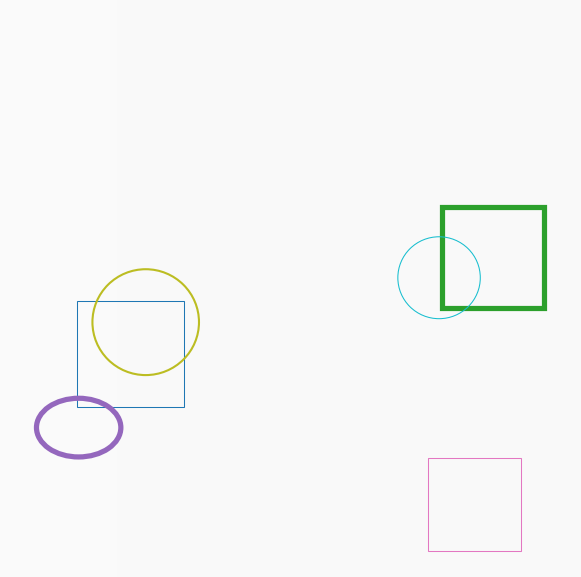[{"shape": "square", "thickness": 0.5, "radius": 0.46, "center": [0.225, 0.385]}, {"shape": "square", "thickness": 2.5, "radius": 0.44, "center": [0.849, 0.553]}, {"shape": "oval", "thickness": 2.5, "radius": 0.36, "center": [0.135, 0.259]}, {"shape": "square", "thickness": 0.5, "radius": 0.4, "center": [0.816, 0.125]}, {"shape": "circle", "thickness": 1, "radius": 0.46, "center": [0.251, 0.441]}, {"shape": "circle", "thickness": 0.5, "radius": 0.35, "center": [0.755, 0.518]}]